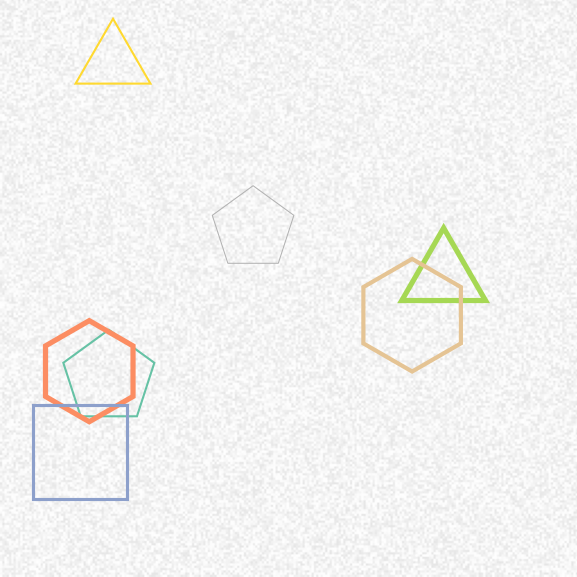[{"shape": "pentagon", "thickness": 1, "radius": 0.41, "center": [0.188, 0.345]}, {"shape": "hexagon", "thickness": 2.5, "radius": 0.44, "center": [0.155, 0.356]}, {"shape": "square", "thickness": 1.5, "radius": 0.41, "center": [0.139, 0.216]}, {"shape": "triangle", "thickness": 2.5, "radius": 0.42, "center": [0.768, 0.521]}, {"shape": "triangle", "thickness": 1, "radius": 0.37, "center": [0.196, 0.892]}, {"shape": "hexagon", "thickness": 2, "radius": 0.49, "center": [0.714, 0.453]}, {"shape": "pentagon", "thickness": 0.5, "radius": 0.37, "center": [0.438, 0.603]}]